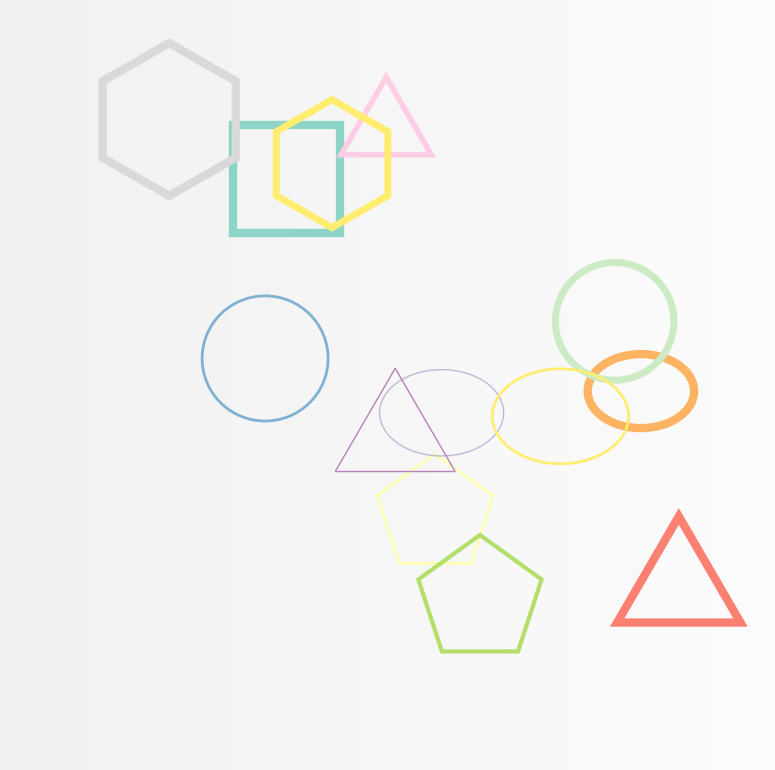[{"shape": "square", "thickness": 3, "radius": 0.35, "center": [0.37, 0.767]}, {"shape": "pentagon", "thickness": 1, "radius": 0.39, "center": [0.561, 0.332]}, {"shape": "oval", "thickness": 0.5, "radius": 0.4, "center": [0.57, 0.464]}, {"shape": "triangle", "thickness": 3, "radius": 0.46, "center": [0.876, 0.237]}, {"shape": "circle", "thickness": 1, "radius": 0.41, "center": [0.342, 0.534]}, {"shape": "oval", "thickness": 3, "radius": 0.34, "center": [0.827, 0.492]}, {"shape": "pentagon", "thickness": 1.5, "radius": 0.42, "center": [0.619, 0.222]}, {"shape": "triangle", "thickness": 2, "radius": 0.34, "center": [0.498, 0.833]}, {"shape": "hexagon", "thickness": 3, "radius": 0.5, "center": [0.218, 0.845]}, {"shape": "triangle", "thickness": 0.5, "radius": 0.45, "center": [0.51, 0.432]}, {"shape": "circle", "thickness": 2.5, "radius": 0.38, "center": [0.793, 0.583]}, {"shape": "oval", "thickness": 1, "radius": 0.44, "center": [0.723, 0.459]}, {"shape": "hexagon", "thickness": 2.5, "radius": 0.42, "center": [0.428, 0.787]}]